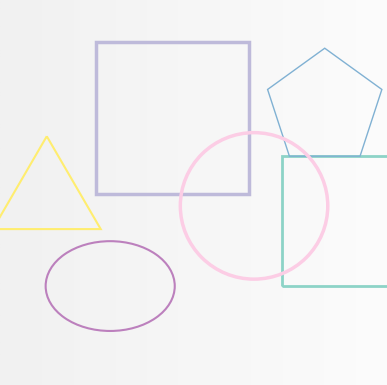[{"shape": "square", "thickness": 2, "radius": 0.84, "center": [0.897, 0.425]}, {"shape": "square", "thickness": 2.5, "radius": 0.99, "center": [0.445, 0.693]}, {"shape": "pentagon", "thickness": 1, "radius": 0.78, "center": [0.838, 0.72]}, {"shape": "circle", "thickness": 2.5, "radius": 0.95, "center": [0.656, 0.465]}, {"shape": "oval", "thickness": 1.5, "radius": 0.83, "center": [0.284, 0.257]}, {"shape": "triangle", "thickness": 1.5, "radius": 0.8, "center": [0.121, 0.485]}]